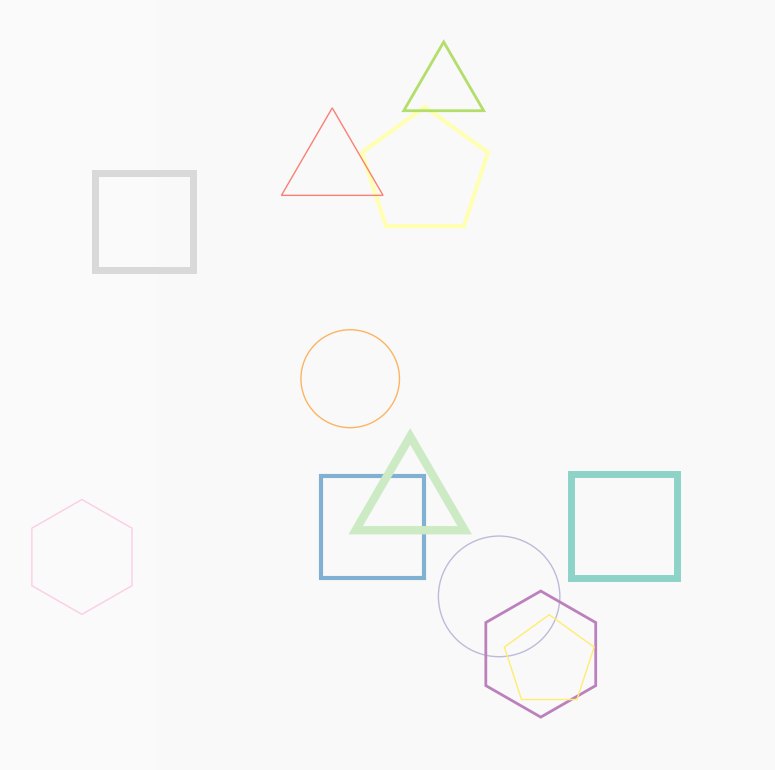[{"shape": "square", "thickness": 2.5, "radius": 0.34, "center": [0.805, 0.317]}, {"shape": "pentagon", "thickness": 1.5, "radius": 0.43, "center": [0.548, 0.776]}, {"shape": "circle", "thickness": 0.5, "radius": 0.39, "center": [0.644, 0.225]}, {"shape": "triangle", "thickness": 0.5, "radius": 0.38, "center": [0.429, 0.784]}, {"shape": "square", "thickness": 1.5, "radius": 0.33, "center": [0.481, 0.316]}, {"shape": "circle", "thickness": 0.5, "radius": 0.32, "center": [0.452, 0.508]}, {"shape": "triangle", "thickness": 1, "radius": 0.3, "center": [0.573, 0.886]}, {"shape": "hexagon", "thickness": 0.5, "radius": 0.37, "center": [0.106, 0.277]}, {"shape": "square", "thickness": 2.5, "radius": 0.31, "center": [0.186, 0.713]}, {"shape": "hexagon", "thickness": 1, "radius": 0.41, "center": [0.698, 0.151]}, {"shape": "triangle", "thickness": 3, "radius": 0.41, "center": [0.529, 0.352]}, {"shape": "pentagon", "thickness": 0.5, "radius": 0.3, "center": [0.709, 0.141]}]